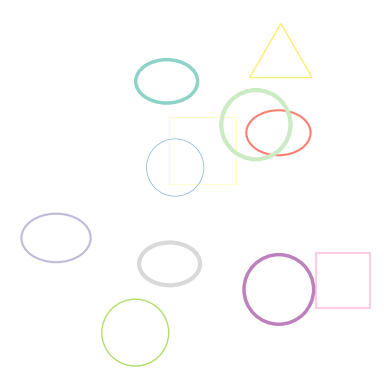[{"shape": "oval", "thickness": 2.5, "radius": 0.4, "center": [0.433, 0.789]}, {"shape": "square", "thickness": 0.5, "radius": 0.44, "center": [0.525, 0.61]}, {"shape": "oval", "thickness": 1.5, "radius": 0.45, "center": [0.146, 0.382]}, {"shape": "oval", "thickness": 1.5, "radius": 0.42, "center": [0.723, 0.655]}, {"shape": "circle", "thickness": 0.5, "radius": 0.37, "center": [0.455, 0.565]}, {"shape": "circle", "thickness": 1, "radius": 0.43, "center": [0.351, 0.136]}, {"shape": "square", "thickness": 1.5, "radius": 0.35, "center": [0.891, 0.271]}, {"shape": "oval", "thickness": 3, "radius": 0.4, "center": [0.441, 0.315]}, {"shape": "circle", "thickness": 2.5, "radius": 0.45, "center": [0.724, 0.248]}, {"shape": "circle", "thickness": 3, "radius": 0.45, "center": [0.665, 0.676]}, {"shape": "triangle", "thickness": 1, "radius": 0.47, "center": [0.73, 0.845]}]